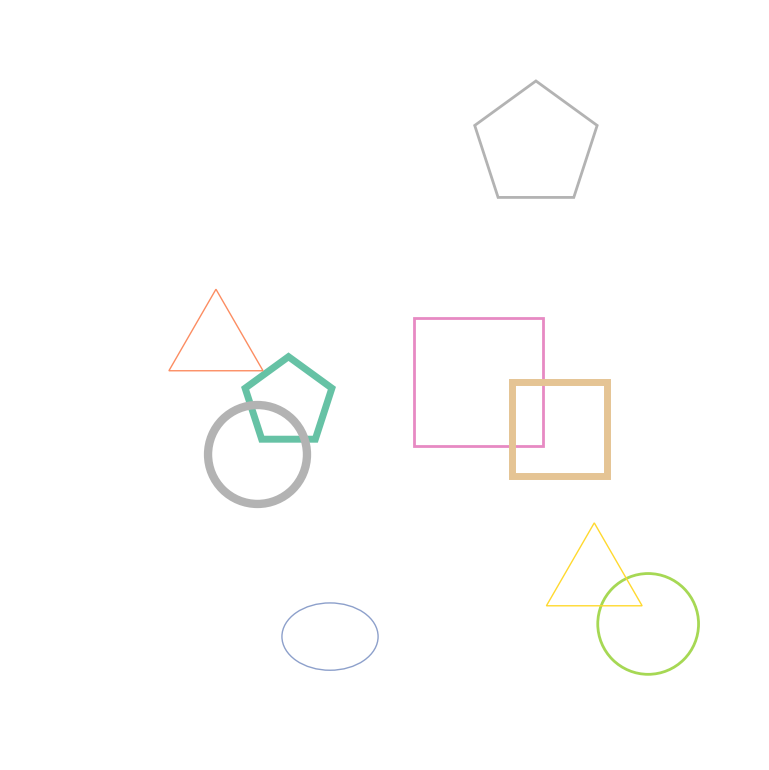[{"shape": "pentagon", "thickness": 2.5, "radius": 0.3, "center": [0.375, 0.478]}, {"shape": "triangle", "thickness": 0.5, "radius": 0.35, "center": [0.28, 0.554]}, {"shape": "oval", "thickness": 0.5, "radius": 0.31, "center": [0.429, 0.173]}, {"shape": "square", "thickness": 1, "radius": 0.42, "center": [0.621, 0.504]}, {"shape": "circle", "thickness": 1, "radius": 0.33, "center": [0.842, 0.19]}, {"shape": "triangle", "thickness": 0.5, "radius": 0.36, "center": [0.772, 0.249]}, {"shape": "square", "thickness": 2.5, "radius": 0.31, "center": [0.726, 0.443]}, {"shape": "pentagon", "thickness": 1, "radius": 0.42, "center": [0.696, 0.811]}, {"shape": "circle", "thickness": 3, "radius": 0.32, "center": [0.334, 0.41]}]